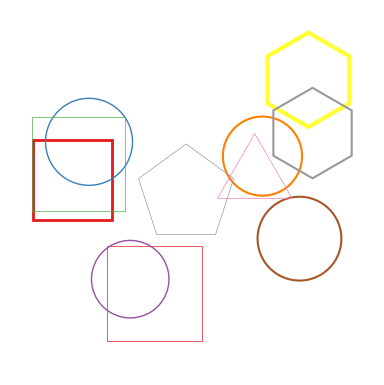[{"shape": "square", "thickness": 0.5, "radius": 0.62, "center": [0.402, 0.237]}, {"shape": "square", "thickness": 2, "radius": 0.52, "center": [0.189, 0.533]}, {"shape": "circle", "thickness": 1, "radius": 0.56, "center": [0.231, 0.632]}, {"shape": "square", "thickness": 0.5, "radius": 0.61, "center": [0.204, 0.574]}, {"shape": "circle", "thickness": 1, "radius": 0.5, "center": [0.338, 0.275]}, {"shape": "circle", "thickness": 1.5, "radius": 0.51, "center": [0.682, 0.595]}, {"shape": "hexagon", "thickness": 3, "radius": 0.61, "center": [0.801, 0.793]}, {"shape": "circle", "thickness": 1.5, "radius": 0.54, "center": [0.778, 0.38]}, {"shape": "triangle", "thickness": 0.5, "radius": 0.56, "center": [0.662, 0.541]}, {"shape": "pentagon", "thickness": 0.5, "radius": 0.65, "center": [0.483, 0.496]}, {"shape": "hexagon", "thickness": 1.5, "radius": 0.59, "center": [0.812, 0.654]}]